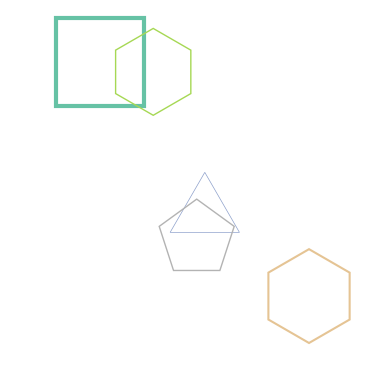[{"shape": "square", "thickness": 3, "radius": 0.57, "center": [0.261, 0.839]}, {"shape": "triangle", "thickness": 0.5, "radius": 0.52, "center": [0.532, 0.448]}, {"shape": "hexagon", "thickness": 1, "radius": 0.56, "center": [0.398, 0.813]}, {"shape": "hexagon", "thickness": 1.5, "radius": 0.61, "center": [0.803, 0.231]}, {"shape": "pentagon", "thickness": 1, "radius": 0.51, "center": [0.511, 0.38]}]